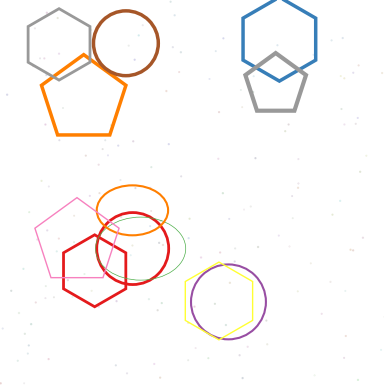[{"shape": "hexagon", "thickness": 2, "radius": 0.47, "center": [0.246, 0.297]}, {"shape": "circle", "thickness": 2, "radius": 0.47, "center": [0.345, 0.354]}, {"shape": "hexagon", "thickness": 2.5, "radius": 0.54, "center": [0.726, 0.898]}, {"shape": "oval", "thickness": 0.5, "radius": 0.58, "center": [0.365, 0.354]}, {"shape": "circle", "thickness": 1.5, "radius": 0.49, "center": [0.593, 0.216]}, {"shape": "oval", "thickness": 1.5, "radius": 0.46, "center": [0.344, 0.454]}, {"shape": "pentagon", "thickness": 2.5, "radius": 0.58, "center": [0.217, 0.743]}, {"shape": "hexagon", "thickness": 1, "radius": 0.5, "center": [0.569, 0.218]}, {"shape": "circle", "thickness": 2.5, "radius": 0.42, "center": [0.327, 0.888]}, {"shape": "pentagon", "thickness": 1, "radius": 0.57, "center": [0.2, 0.372]}, {"shape": "hexagon", "thickness": 2, "radius": 0.46, "center": [0.153, 0.885]}, {"shape": "pentagon", "thickness": 3, "radius": 0.41, "center": [0.716, 0.779]}]